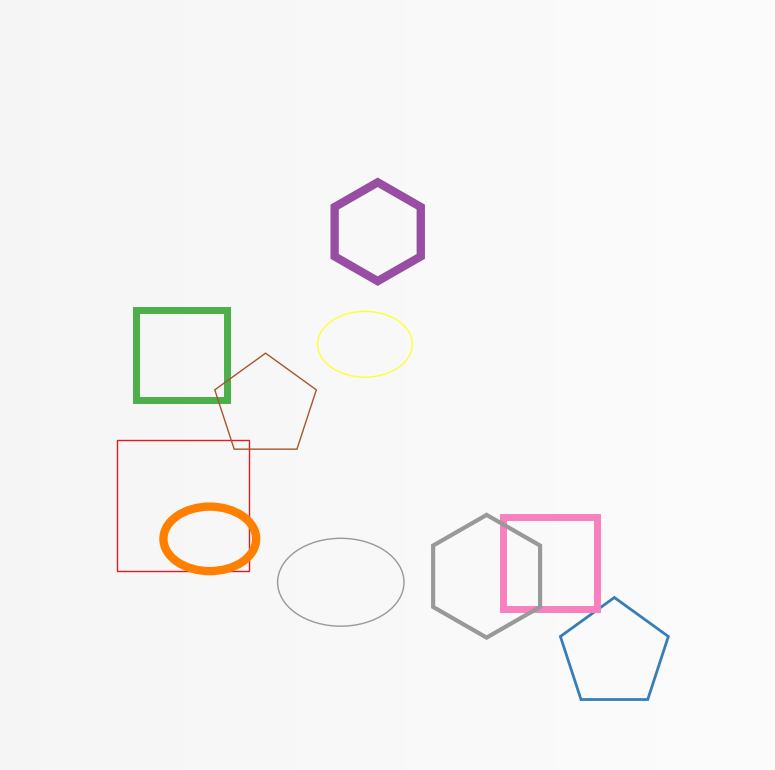[{"shape": "square", "thickness": 0.5, "radius": 0.43, "center": [0.236, 0.344]}, {"shape": "pentagon", "thickness": 1, "radius": 0.37, "center": [0.793, 0.151]}, {"shape": "square", "thickness": 2.5, "radius": 0.29, "center": [0.234, 0.539]}, {"shape": "hexagon", "thickness": 3, "radius": 0.32, "center": [0.487, 0.699]}, {"shape": "oval", "thickness": 3, "radius": 0.3, "center": [0.271, 0.3]}, {"shape": "oval", "thickness": 0.5, "radius": 0.31, "center": [0.471, 0.553]}, {"shape": "pentagon", "thickness": 0.5, "radius": 0.34, "center": [0.343, 0.472]}, {"shape": "square", "thickness": 2.5, "radius": 0.3, "center": [0.71, 0.269]}, {"shape": "oval", "thickness": 0.5, "radius": 0.41, "center": [0.44, 0.244]}, {"shape": "hexagon", "thickness": 1.5, "radius": 0.4, "center": [0.628, 0.252]}]